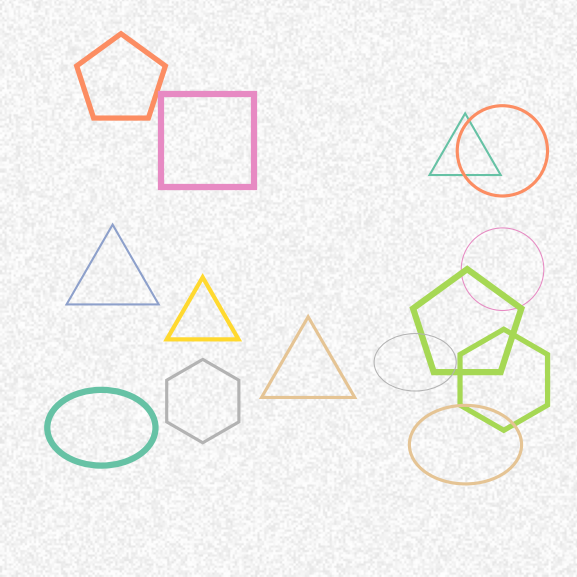[{"shape": "triangle", "thickness": 1, "radius": 0.36, "center": [0.805, 0.732]}, {"shape": "oval", "thickness": 3, "radius": 0.47, "center": [0.176, 0.258]}, {"shape": "pentagon", "thickness": 2.5, "radius": 0.4, "center": [0.21, 0.86]}, {"shape": "circle", "thickness": 1.5, "radius": 0.39, "center": [0.87, 0.738]}, {"shape": "triangle", "thickness": 1, "radius": 0.46, "center": [0.195, 0.518]}, {"shape": "circle", "thickness": 0.5, "radius": 0.36, "center": [0.87, 0.533]}, {"shape": "square", "thickness": 3, "radius": 0.4, "center": [0.359, 0.755]}, {"shape": "pentagon", "thickness": 3, "radius": 0.49, "center": [0.809, 0.434]}, {"shape": "hexagon", "thickness": 2.5, "radius": 0.44, "center": [0.872, 0.342]}, {"shape": "triangle", "thickness": 2, "radius": 0.36, "center": [0.351, 0.447]}, {"shape": "oval", "thickness": 1.5, "radius": 0.49, "center": [0.806, 0.229]}, {"shape": "triangle", "thickness": 1.5, "radius": 0.47, "center": [0.534, 0.357]}, {"shape": "hexagon", "thickness": 1.5, "radius": 0.36, "center": [0.351, 0.305]}, {"shape": "oval", "thickness": 0.5, "radius": 0.36, "center": [0.719, 0.372]}]